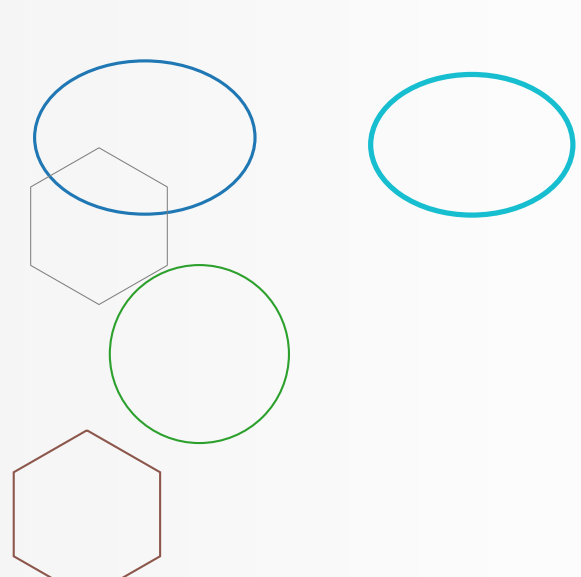[{"shape": "oval", "thickness": 1.5, "radius": 0.95, "center": [0.249, 0.761]}, {"shape": "circle", "thickness": 1, "radius": 0.77, "center": [0.343, 0.386]}, {"shape": "hexagon", "thickness": 1, "radius": 0.73, "center": [0.15, 0.109]}, {"shape": "hexagon", "thickness": 0.5, "radius": 0.68, "center": [0.17, 0.608]}, {"shape": "oval", "thickness": 2.5, "radius": 0.87, "center": [0.812, 0.748]}]